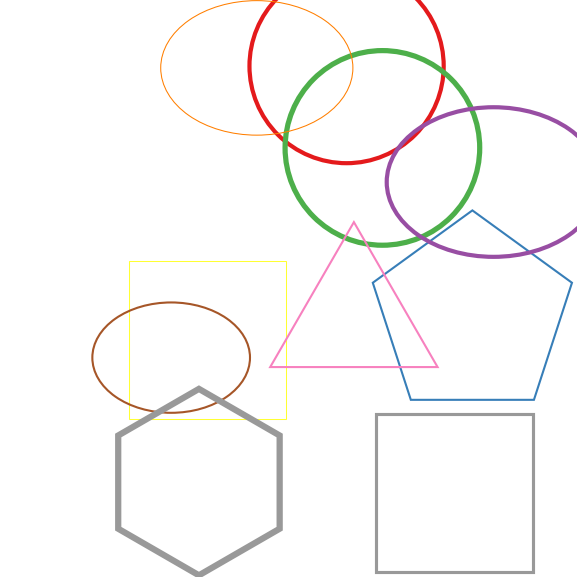[{"shape": "circle", "thickness": 2, "radius": 0.84, "center": [0.6, 0.885]}, {"shape": "pentagon", "thickness": 1, "radius": 0.91, "center": [0.818, 0.453]}, {"shape": "circle", "thickness": 2.5, "radius": 0.84, "center": [0.662, 0.743]}, {"shape": "oval", "thickness": 2, "radius": 0.93, "center": [0.855, 0.684]}, {"shape": "oval", "thickness": 0.5, "radius": 0.83, "center": [0.445, 0.882]}, {"shape": "square", "thickness": 0.5, "radius": 0.68, "center": [0.359, 0.41]}, {"shape": "oval", "thickness": 1, "radius": 0.68, "center": [0.296, 0.38]}, {"shape": "triangle", "thickness": 1, "radius": 0.84, "center": [0.613, 0.447]}, {"shape": "hexagon", "thickness": 3, "radius": 0.81, "center": [0.344, 0.164]}, {"shape": "square", "thickness": 1.5, "radius": 0.68, "center": [0.787, 0.146]}]